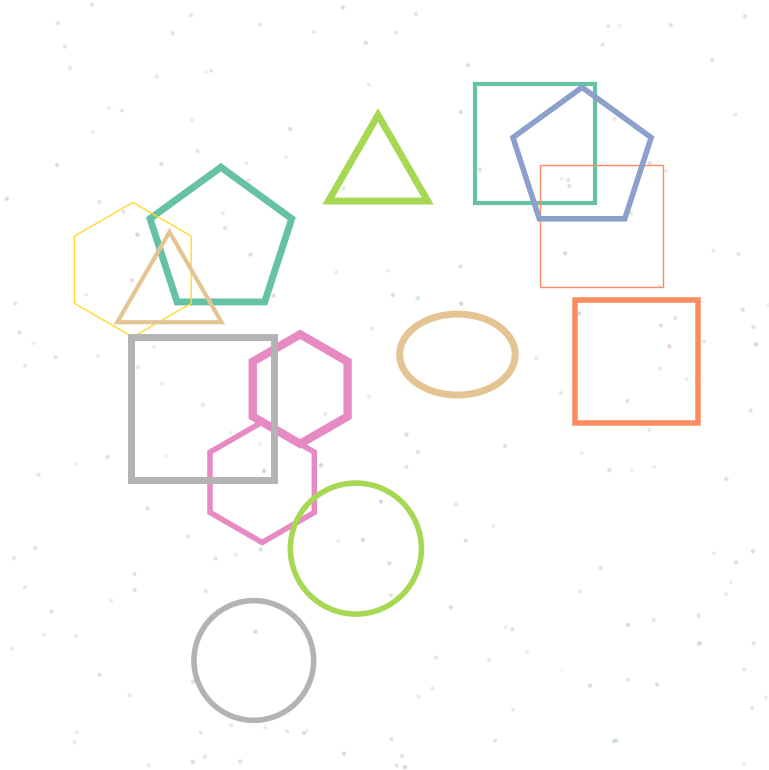[{"shape": "pentagon", "thickness": 2.5, "radius": 0.48, "center": [0.287, 0.686]}, {"shape": "square", "thickness": 1.5, "radius": 0.39, "center": [0.695, 0.814]}, {"shape": "square", "thickness": 2, "radius": 0.4, "center": [0.827, 0.531]}, {"shape": "square", "thickness": 0.5, "radius": 0.4, "center": [0.781, 0.706]}, {"shape": "pentagon", "thickness": 2, "radius": 0.47, "center": [0.756, 0.792]}, {"shape": "hexagon", "thickness": 3, "radius": 0.36, "center": [0.39, 0.495]}, {"shape": "hexagon", "thickness": 2, "radius": 0.39, "center": [0.34, 0.374]}, {"shape": "circle", "thickness": 2, "radius": 0.43, "center": [0.462, 0.288]}, {"shape": "triangle", "thickness": 2.5, "radius": 0.37, "center": [0.491, 0.776]}, {"shape": "hexagon", "thickness": 0.5, "radius": 0.44, "center": [0.173, 0.65]}, {"shape": "triangle", "thickness": 1.5, "radius": 0.39, "center": [0.22, 0.621]}, {"shape": "oval", "thickness": 2.5, "radius": 0.38, "center": [0.594, 0.54]}, {"shape": "circle", "thickness": 2, "radius": 0.39, "center": [0.33, 0.142]}, {"shape": "square", "thickness": 2.5, "radius": 0.46, "center": [0.262, 0.469]}]